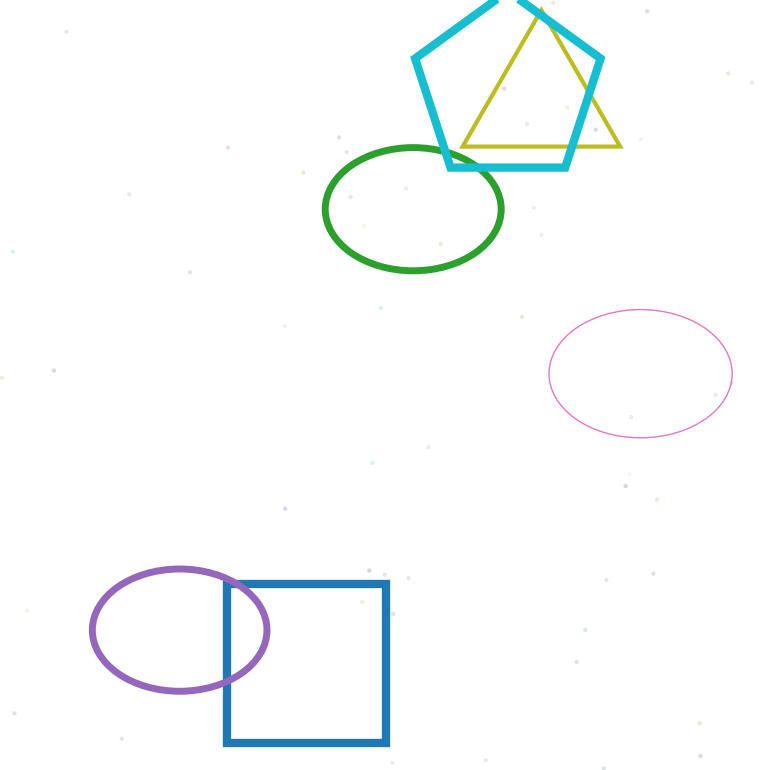[{"shape": "square", "thickness": 3, "radius": 0.52, "center": [0.398, 0.139]}, {"shape": "oval", "thickness": 2.5, "radius": 0.57, "center": [0.537, 0.728]}, {"shape": "oval", "thickness": 2.5, "radius": 0.57, "center": [0.233, 0.182]}, {"shape": "oval", "thickness": 0.5, "radius": 0.59, "center": [0.832, 0.515]}, {"shape": "triangle", "thickness": 1.5, "radius": 0.59, "center": [0.703, 0.869]}, {"shape": "pentagon", "thickness": 3, "radius": 0.63, "center": [0.66, 0.885]}]